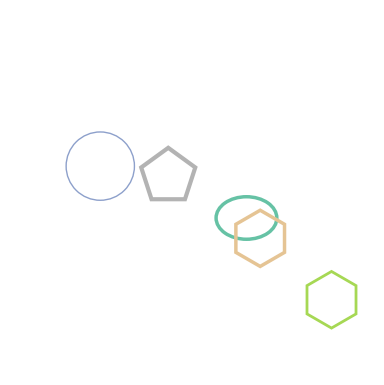[{"shape": "oval", "thickness": 2.5, "radius": 0.39, "center": [0.64, 0.434]}, {"shape": "circle", "thickness": 1, "radius": 0.44, "center": [0.26, 0.569]}, {"shape": "hexagon", "thickness": 2, "radius": 0.37, "center": [0.861, 0.221]}, {"shape": "hexagon", "thickness": 2.5, "radius": 0.36, "center": [0.676, 0.381]}, {"shape": "pentagon", "thickness": 3, "radius": 0.37, "center": [0.437, 0.542]}]